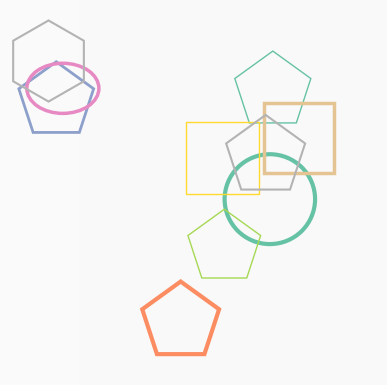[{"shape": "pentagon", "thickness": 1, "radius": 0.52, "center": [0.704, 0.764]}, {"shape": "circle", "thickness": 3, "radius": 0.58, "center": [0.696, 0.483]}, {"shape": "pentagon", "thickness": 3, "radius": 0.52, "center": [0.466, 0.165]}, {"shape": "pentagon", "thickness": 2, "radius": 0.51, "center": [0.145, 0.738]}, {"shape": "oval", "thickness": 2.5, "radius": 0.47, "center": [0.162, 0.771]}, {"shape": "pentagon", "thickness": 1, "radius": 0.49, "center": [0.579, 0.358]}, {"shape": "square", "thickness": 1, "radius": 0.47, "center": [0.574, 0.591]}, {"shape": "square", "thickness": 2.5, "radius": 0.45, "center": [0.772, 0.642]}, {"shape": "pentagon", "thickness": 1.5, "radius": 0.54, "center": [0.686, 0.594]}, {"shape": "hexagon", "thickness": 1.5, "radius": 0.53, "center": [0.125, 0.842]}]